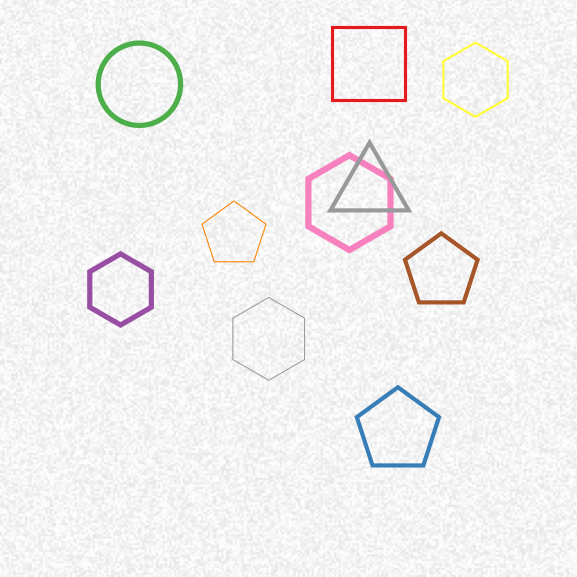[{"shape": "square", "thickness": 1.5, "radius": 0.32, "center": [0.638, 0.889]}, {"shape": "pentagon", "thickness": 2, "radius": 0.37, "center": [0.689, 0.254]}, {"shape": "circle", "thickness": 2.5, "radius": 0.36, "center": [0.241, 0.853]}, {"shape": "hexagon", "thickness": 2.5, "radius": 0.31, "center": [0.209, 0.498]}, {"shape": "pentagon", "thickness": 0.5, "radius": 0.29, "center": [0.405, 0.593]}, {"shape": "hexagon", "thickness": 1, "radius": 0.32, "center": [0.823, 0.861]}, {"shape": "pentagon", "thickness": 2, "radius": 0.33, "center": [0.764, 0.529]}, {"shape": "hexagon", "thickness": 3, "radius": 0.41, "center": [0.605, 0.648]}, {"shape": "hexagon", "thickness": 0.5, "radius": 0.36, "center": [0.465, 0.412]}, {"shape": "triangle", "thickness": 2, "radius": 0.39, "center": [0.64, 0.674]}]